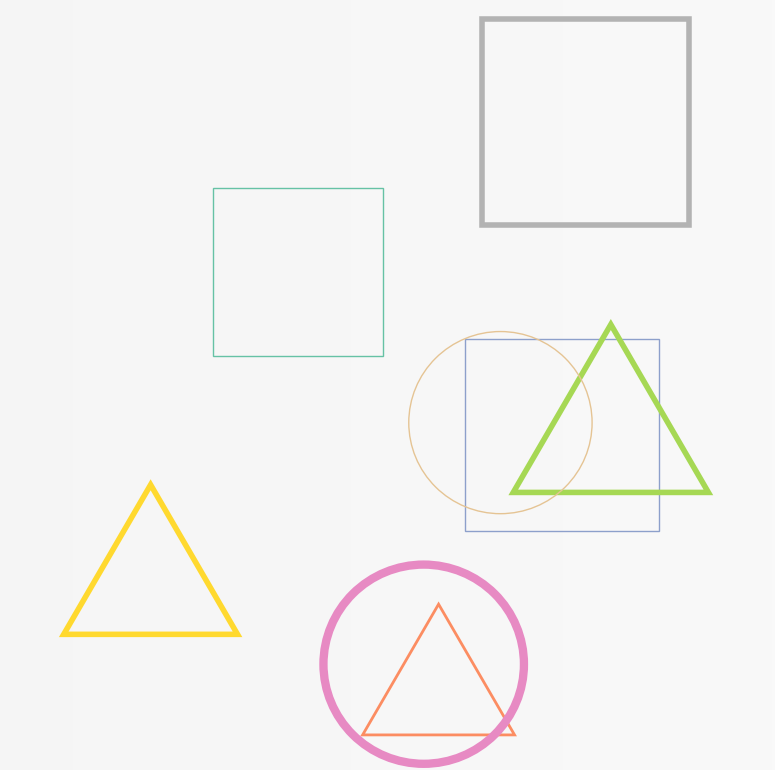[{"shape": "square", "thickness": 0.5, "radius": 0.55, "center": [0.384, 0.647]}, {"shape": "triangle", "thickness": 1, "radius": 0.57, "center": [0.566, 0.102]}, {"shape": "square", "thickness": 0.5, "radius": 0.62, "center": [0.725, 0.435]}, {"shape": "circle", "thickness": 3, "radius": 0.65, "center": [0.547, 0.137]}, {"shape": "triangle", "thickness": 2, "radius": 0.73, "center": [0.788, 0.433]}, {"shape": "triangle", "thickness": 2, "radius": 0.65, "center": [0.194, 0.241]}, {"shape": "circle", "thickness": 0.5, "radius": 0.59, "center": [0.646, 0.451]}, {"shape": "square", "thickness": 2, "radius": 0.67, "center": [0.756, 0.842]}]